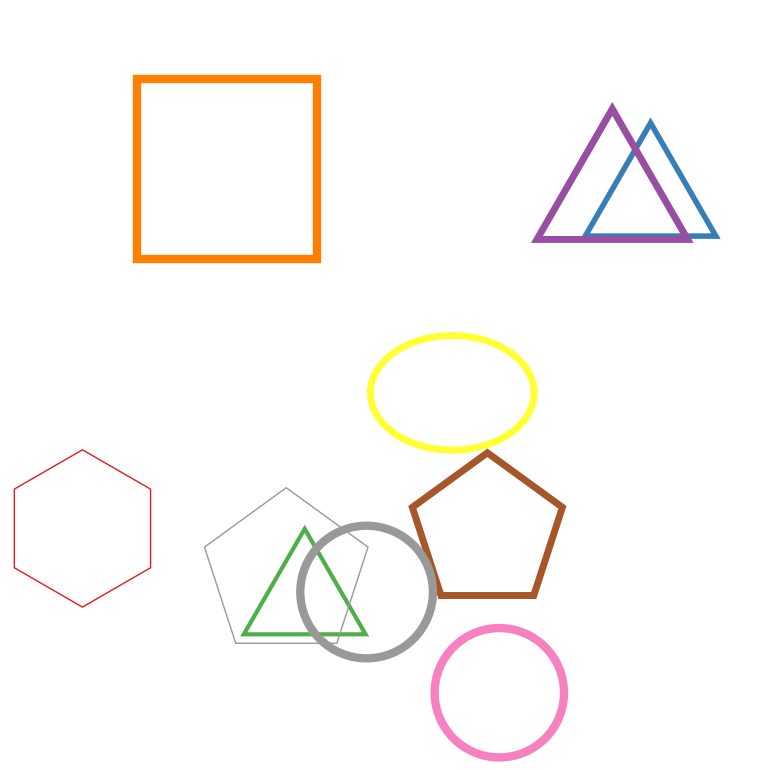[{"shape": "hexagon", "thickness": 0.5, "radius": 0.51, "center": [0.107, 0.314]}, {"shape": "triangle", "thickness": 2, "radius": 0.49, "center": [0.845, 0.742]}, {"shape": "triangle", "thickness": 1.5, "radius": 0.46, "center": [0.396, 0.222]}, {"shape": "triangle", "thickness": 2.5, "radius": 0.56, "center": [0.795, 0.746]}, {"shape": "square", "thickness": 3, "radius": 0.58, "center": [0.295, 0.781]}, {"shape": "oval", "thickness": 2.5, "radius": 0.53, "center": [0.587, 0.49]}, {"shape": "pentagon", "thickness": 2.5, "radius": 0.51, "center": [0.633, 0.309]}, {"shape": "circle", "thickness": 3, "radius": 0.42, "center": [0.648, 0.1]}, {"shape": "pentagon", "thickness": 0.5, "radius": 0.56, "center": [0.372, 0.255]}, {"shape": "circle", "thickness": 3, "radius": 0.43, "center": [0.476, 0.231]}]